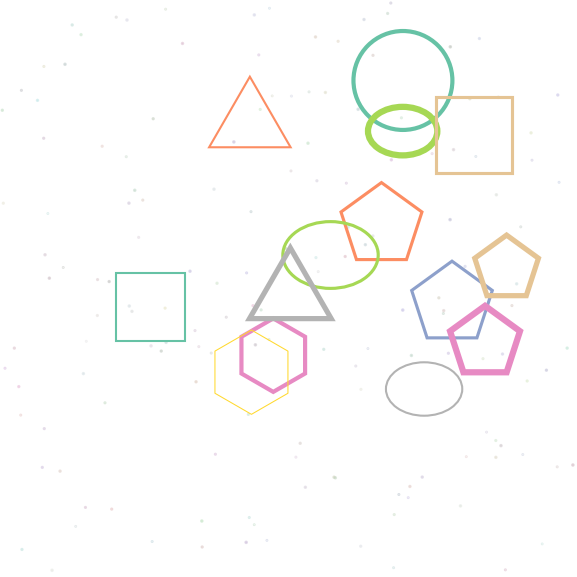[{"shape": "circle", "thickness": 2, "radius": 0.43, "center": [0.698, 0.86]}, {"shape": "square", "thickness": 1, "radius": 0.3, "center": [0.261, 0.467]}, {"shape": "triangle", "thickness": 1, "radius": 0.41, "center": [0.433, 0.785]}, {"shape": "pentagon", "thickness": 1.5, "radius": 0.37, "center": [0.661, 0.609]}, {"shape": "pentagon", "thickness": 1.5, "radius": 0.37, "center": [0.783, 0.473]}, {"shape": "hexagon", "thickness": 2, "radius": 0.32, "center": [0.473, 0.384]}, {"shape": "pentagon", "thickness": 3, "radius": 0.32, "center": [0.84, 0.406]}, {"shape": "oval", "thickness": 1.5, "radius": 0.41, "center": [0.572, 0.558]}, {"shape": "oval", "thickness": 3, "radius": 0.3, "center": [0.697, 0.772]}, {"shape": "hexagon", "thickness": 0.5, "radius": 0.36, "center": [0.435, 0.355]}, {"shape": "square", "thickness": 1.5, "radius": 0.33, "center": [0.821, 0.765]}, {"shape": "pentagon", "thickness": 2.5, "radius": 0.29, "center": [0.877, 0.534]}, {"shape": "triangle", "thickness": 2.5, "radius": 0.41, "center": [0.503, 0.488]}, {"shape": "oval", "thickness": 1, "radius": 0.33, "center": [0.734, 0.326]}]